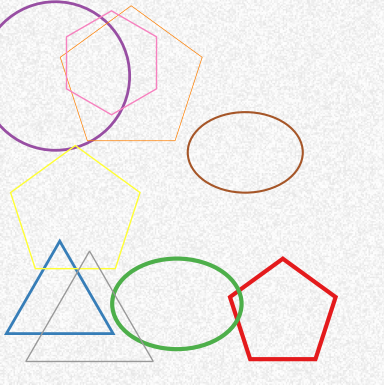[{"shape": "pentagon", "thickness": 3, "radius": 0.72, "center": [0.735, 0.184]}, {"shape": "triangle", "thickness": 2, "radius": 0.8, "center": [0.155, 0.214]}, {"shape": "oval", "thickness": 3, "radius": 0.84, "center": [0.459, 0.211]}, {"shape": "circle", "thickness": 2, "radius": 0.96, "center": [0.144, 0.803]}, {"shape": "pentagon", "thickness": 0.5, "radius": 0.97, "center": [0.341, 0.791]}, {"shape": "pentagon", "thickness": 1, "radius": 0.88, "center": [0.196, 0.445]}, {"shape": "oval", "thickness": 1.5, "radius": 0.75, "center": [0.637, 0.604]}, {"shape": "hexagon", "thickness": 1, "radius": 0.67, "center": [0.29, 0.837]}, {"shape": "triangle", "thickness": 1, "radius": 0.96, "center": [0.233, 0.157]}]